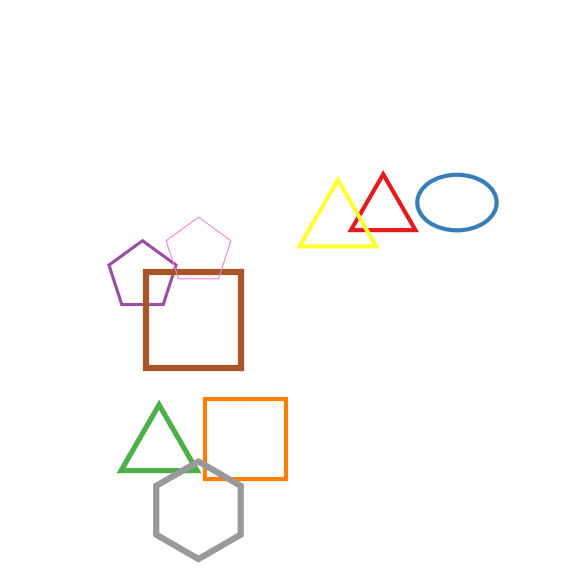[{"shape": "triangle", "thickness": 2, "radius": 0.32, "center": [0.664, 0.633]}, {"shape": "oval", "thickness": 2, "radius": 0.34, "center": [0.791, 0.648]}, {"shape": "triangle", "thickness": 2.5, "radius": 0.38, "center": [0.275, 0.222]}, {"shape": "pentagon", "thickness": 1.5, "radius": 0.31, "center": [0.247, 0.521]}, {"shape": "square", "thickness": 2, "radius": 0.35, "center": [0.425, 0.239]}, {"shape": "triangle", "thickness": 2, "radius": 0.38, "center": [0.585, 0.611]}, {"shape": "square", "thickness": 3, "radius": 0.41, "center": [0.335, 0.445]}, {"shape": "pentagon", "thickness": 0.5, "radius": 0.3, "center": [0.344, 0.564]}, {"shape": "hexagon", "thickness": 3, "radius": 0.42, "center": [0.344, 0.116]}]